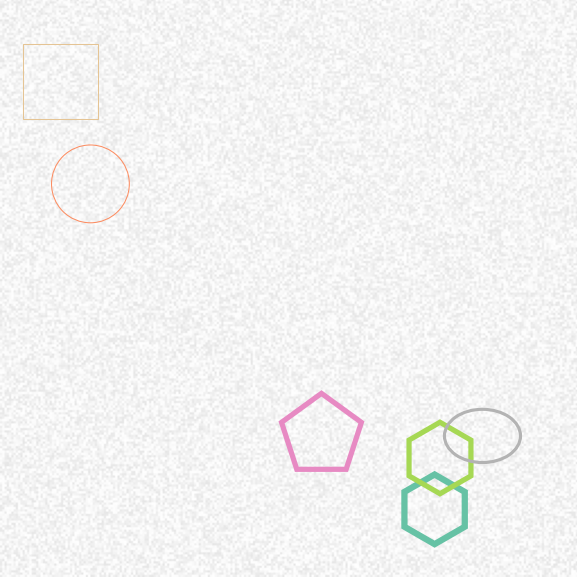[{"shape": "hexagon", "thickness": 3, "radius": 0.3, "center": [0.753, 0.117]}, {"shape": "circle", "thickness": 0.5, "radius": 0.34, "center": [0.157, 0.681]}, {"shape": "pentagon", "thickness": 2.5, "radius": 0.36, "center": [0.557, 0.245]}, {"shape": "hexagon", "thickness": 2.5, "radius": 0.31, "center": [0.762, 0.206]}, {"shape": "square", "thickness": 0.5, "radius": 0.33, "center": [0.104, 0.858]}, {"shape": "oval", "thickness": 1.5, "radius": 0.33, "center": [0.835, 0.244]}]